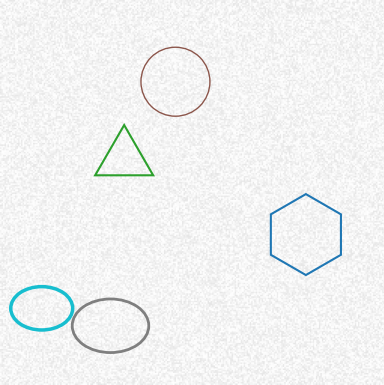[{"shape": "hexagon", "thickness": 1.5, "radius": 0.53, "center": [0.795, 0.391]}, {"shape": "triangle", "thickness": 1.5, "radius": 0.43, "center": [0.323, 0.588]}, {"shape": "circle", "thickness": 1, "radius": 0.45, "center": [0.456, 0.788]}, {"shape": "oval", "thickness": 2, "radius": 0.5, "center": [0.287, 0.154]}, {"shape": "oval", "thickness": 2.5, "radius": 0.4, "center": [0.108, 0.199]}]